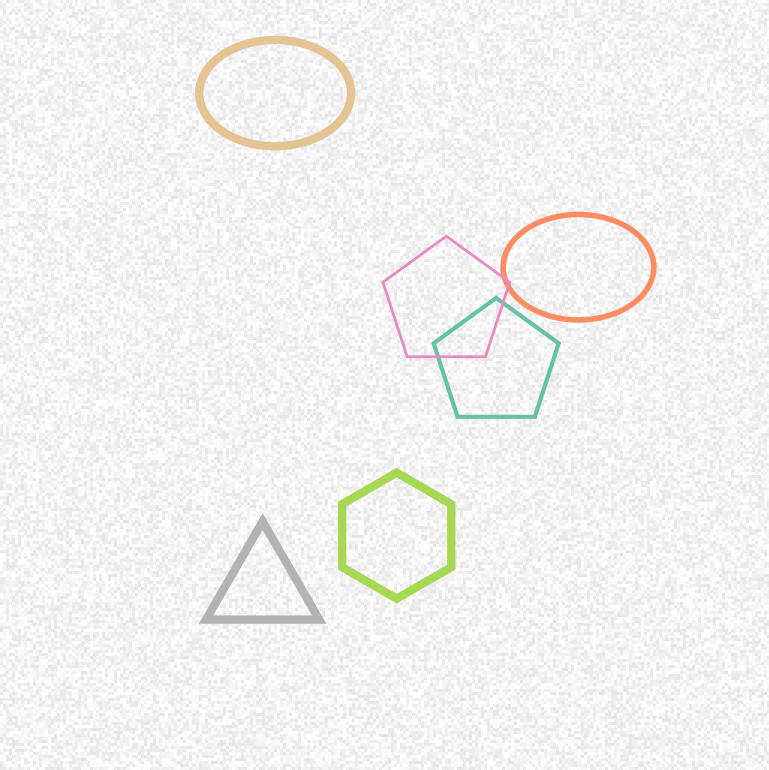[{"shape": "pentagon", "thickness": 1.5, "radius": 0.43, "center": [0.644, 0.528]}, {"shape": "oval", "thickness": 2, "radius": 0.49, "center": [0.751, 0.653]}, {"shape": "pentagon", "thickness": 1, "radius": 0.43, "center": [0.58, 0.607]}, {"shape": "hexagon", "thickness": 3, "radius": 0.41, "center": [0.515, 0.304]}, {"shape": "oval", "thickness": 3, "radius": 0.49, "center": [0.357, 0.879]}, {"shape": "triangle", "thickness": 3, "radius": 0.42, "center": [0.341, 0.238]}]